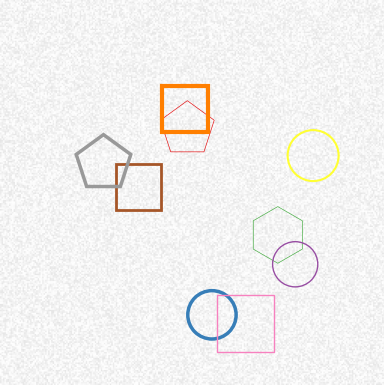[{"shape": "pentagon", "thickness": 0.5, "radius": 0.37, "center": [0.487, 0.665]}, {"shape": "circle", "thickness": 2.5, "radius": 0.31, "center": [0.551, 0.182]}, {"shape": "hexagon", "thickness": 0.5, "radius": 0.37, "center": [0.722, 0.39]}, {"shape": "circle", "thickness": 1, "radius": 0.29, "center": [0.767, 0.314]}, {"shape": "square", "thickness": 3, "radius": 0.3, "center": [0.48, 0.716]}, {"shape": "circle", "thickness": 1.5, "radius": 0.33, "center": [0.813, 0.596]}, {"shape": "square", "thickness": 2, "radius": 0.29, "center": [0.36, 0.514]}, {"shape": "square", "thickness": 1, "radius": 0.37, "center": [0.639, 0.16]}, {"shape": "pentagon", "thickness": 2.5, "radius": 0.37, "center": [0.269, 0.576]}]